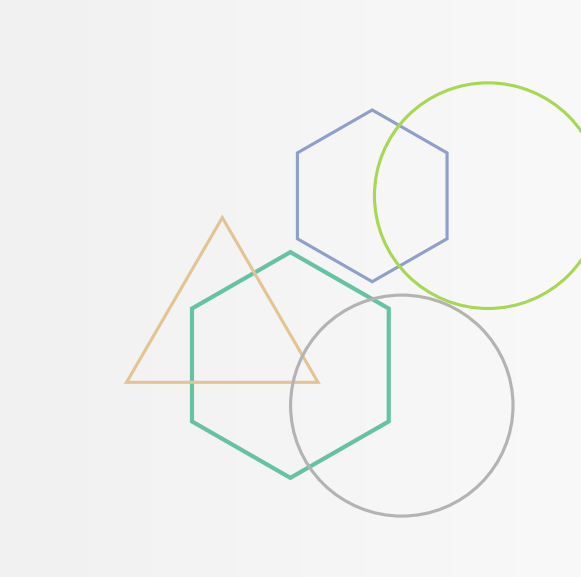[{"shape": "hexagon", "thickness": 2, "radius": 0.98, "center": [0.5, 0.367]}, {"shape": "hexagon", "thickness": 1.5, "radius": 0.74, "center": [0.64, 0.66]}, {"shape": "circle", "thickness": 1.5, "radius": 0.98, "center": [0.84, 0.66]}, {"shape": "triangle", "thickness": 1.5, "radius": 0.95, "center": [0.382, 0.432]}, {"shape": "circle", "thickness": 1.5, "radius": 0.96, "center": [0.691, 0.297]}]